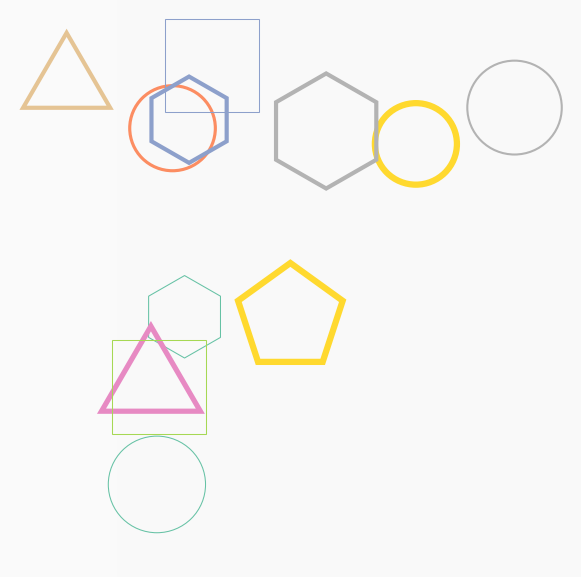[{"shape": "hexagon", "thickness": 0.5, "radius": 0.36, "center": [0.318, 0.451]}, {"shape": "circle", "thickness": 0.5, "radius": 0.42, "center": [0.27, 0.16]}, {"shape": "circle", "thickness": 1.5, "radius": 0.37, "center": [0.297, 0.777]}, {"shape": "square", "thickness": 0.5, "radius": 0.4, "center": [0.365, 0.886]}, {"shape": "hexagon", "thickness": 2, "radius": 0.37, "center": [0.325, 0.792]}, {"shape": "triangle", "thickness": 2.5, "radius": 0.49, "center": [0.26, 0.336]}, {"shape": "square", "thickness": 0.5, "radius": 0.41, "center": [0.274, 0.329]}, {"shape": "pentagon", "thickness": 3, "radius": 0.47, "center": [0.5, 0.449]}, {"shape": "circle", "thickness": 3, "radius": 0.35, "center": [0.716, 0.75]}, {"shape": "triangle", "thickness": 2, "radius": 0.43, "center": [0.115, 0.856]}, {"shape": "hexagon", "thickness": 2, "radius": 0.5, "center": [0.561, 0.772]}, {"shape": "circle", "thickness": 1, "radius": 0.41, "center": [0.885, 0.813]}]